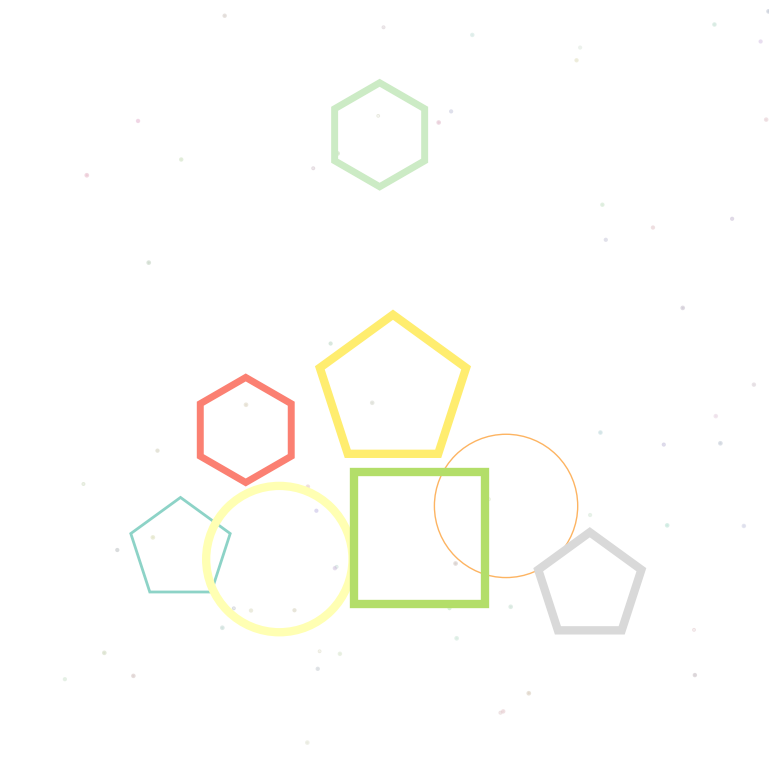[{"shape": "pentagon", "thickness": 1, "radius": 0.34, "center": [0.234, 0.286]}, {"shape": "circle", "thickness": 3, "radius": 0.48, "center": [0.363, 0.274]}, {"shape": "hexagon", "thickness": 2.5, "radius": 0.34, "center": [0.319, 0.442]}, {"shape": "circle", "thickness": 0.5, "radius": 0.47, "center": [0.657, 0.343]}, {"shape": "square", "thickness": 3, "radius": 0.43, "center": [0.545, 0.301]}, {"shape": "pentagon", "thickness": 3, "radius": 0.35, "center": [0.766, 0.238]}, {"shape": "hexagon", "thickness": 2.5, "radius": 0.34, "center": [0.493, 0.825]}, {"shape": "pentagon", "thickness": 3, "radius": 0.5, "center": [0.51, 0.491]}]